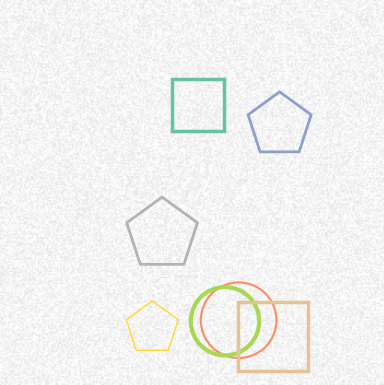[{"shape": "square", "thickness": 2.5, "radius": 0.34, "center": [0.513, 0.728]}, {"shape": "circle", "thickness": 1.5, "radius": 0.49, "center": [0.62, 0.168]}, {"shape": "pentagon", "thickness": 2, "radius": 0.43, "center": [0.726, 0.675]}, {"shape": "circle", "thickness": 3, "radius": 0.44, "center": [0.584, 0.166]}, {"shape": "pentagon", "thickness": 1, "radius": 0.35, "center": [0.395, 0.148]}, {"shape": "square", "thickness": 2.5, "radius": 0.45, "center": [0.709, 0.126]}, {"shape": "pentagon", "thickness": 2, "radius": 0.48, "center": [0.421, 0.392]}]